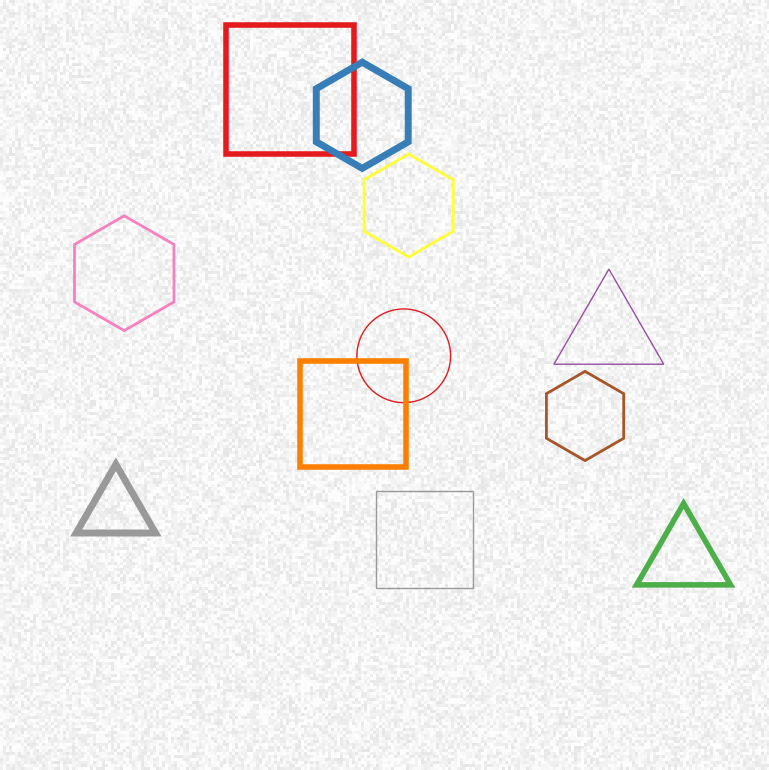[{"shape": "circle", "thickness": 0.5, "radius": 0.3, "center": [0.524, 0.538]}, {"shape": "square", "thickness": 2, "radius": 0.42, "center": [0.377, 0.884]}, {"shape": "hexagon", "thickness": 2.5, "radius": 0.34, "center": [0.47, 0.85]}, {"shape": "triangle", "thickness": 2, "radius": 0.35, "center": [0.888, 0.276]}, {"shape": "triangle", "thickness": 0.5, "radius": 0.41, "center": [0.791, 0.568]}, {"shape": "square", "thickness": 2, "radius": 0.34, "center": [0.459, 0.462]}, {"shape": "hexagon", "thickness": 1, "radius": 0.33, "center": [0.531, 0.733]}, {"shape": "hexagon", "thickness": 1, "radius": 0.29, "center": [0.76, 0.46]}, {"shape": "hexagon", "thickness": 1, "radius": 0.37, "center": [0.161, 0.645]}, {"shape": "triangle", "thickness": 2.5, "radius": 0.3, "center": [0.15, 0.338]}, {"shape": "square", "thickness": 0.5, "radius": 0.31, "center": [0.552, 0.3]}]